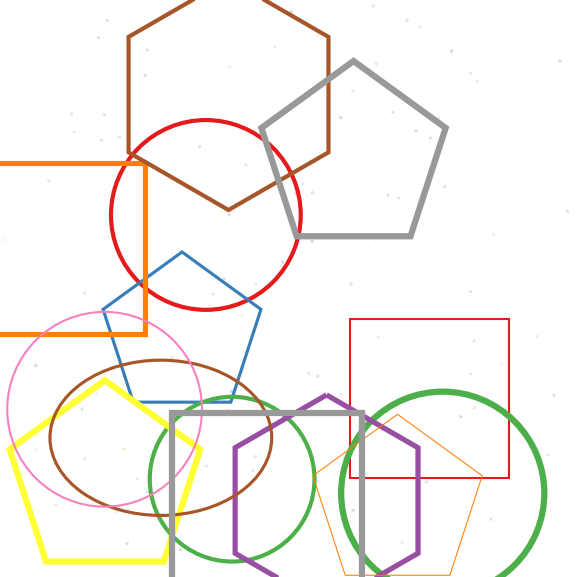[{"shape": "circle", "thickness": 2, "radius": 0.82, "center": [0.356, 0.627]}, {"shape": "square", "thickness": 1, "radius": 0.69, "center": [0.744, 0.309]}, {"shape": "pentagon", "thickness": 1.5, "radius": 0.72, "center": [0.315, 0.419]}, {"shape": "circle", "thickness": 2, "radius": 0.71, "center": [0.402, 0.169]}, {"shape": "circle", "thickness": 3, "radius": 0.88, "center": [0.767, 0.145]}, {"shape": "hexagon", "thickness": 2.5, "radius": 0.91, "center": [0.565, 0.132]}, {"shape": "pentagon", "thickness": 0.5, "radius": 0.77, "center": [0.688, 0.128]}, {"shape": "square", "thickness": 2.5, "radius": 0.74, "center": [0.103, 0.569]}, {"shape": "pentagon", "thickness": 3, "radius": 0.87, "center": [0.182, 0.167]}, {"shape": "hexagon", "thickness": 2, "radius": 1.0, "center": [0.396, 0.835]}, {"shape": "oval", "thickness": 1.5, "radius": 0.96, "center": [0.279, 0.241]}, {"shape": "circle", "thickness": 1, "radius": 0.84, "center": [0.181, 0.29]}, {"shape": "square", "thickness": 3, "radius": 0.83, "center": [0.463, 0.119]}, {"shape": "pentagon", "thickness": 3, "radius": 0.84, "center": [0.612, 0.726]}]